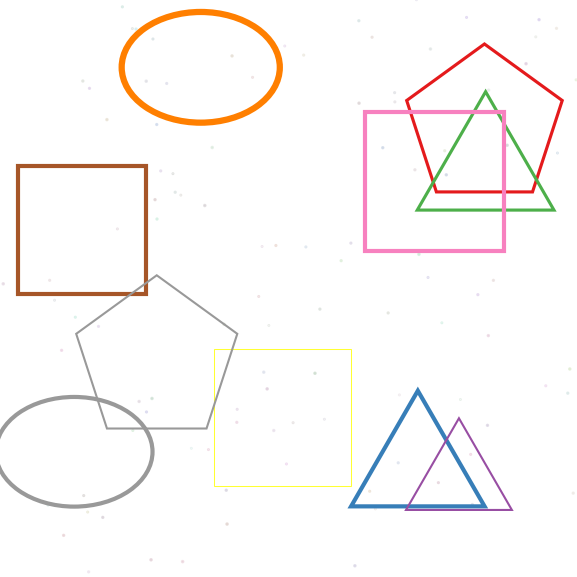[{"shape": "pentagon", "thickness": 1.5, "radius": 0.71, "center": [0.839, 0.781]}, {"shape": "triangle", "thickness": 2, "radius": 0.67, "center": [0.724, 0.189]}, {"shape": "triangle", "thickness": 1.5, "radius": 0.68, "center": [0.841, 0.704]}, {"shape": "triangle", "thickness": 1, "radius": 0.53, "center": [0.795, 0.169]}, {"shape": "oval", "thickness": 3, "radius": 0.68, "center": [0.348, 0.883]}, {"shape": "square", "thickness": 0.5, "radius": 0.59, "center": [0.489, 0.276]}, {"shape": "square", "thickness": 2, "radius": 0.56, "center": [0.142, 0.601]}, {"shape": "square", "thickness": 2, "radius": 0.6, "center": [0.752, 0.685]}, {"shape": "oval", "thickness": 2, "radius": 0.68, "center": [0.128, 0.217]}, {"shape": "pentagon", "thickness": 1, "radius": 0.73, "center": [0.271, 0.376]}]